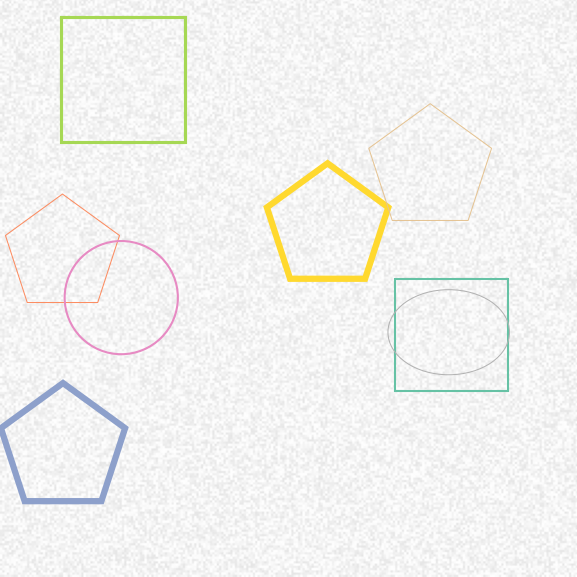[{"shape": "square", "thickness": 1, "radius": 0.49, "center": [0.782, 0.419]}, {"shape": "pentagon", "thickness": 0.5, "radius": 0.52, "center": [0.108, 0.559]}, {"shape": "pentagon", "thickness": 3, "radius": 0.57, "center": [0.109, 0.223]}, {"shape": "circle", "thickness": 1, "radius": 0.49, "center": [0.21, 0.484]}, {"shape": "square", "thickness": 1.5, "radius": 0.54, "center": [0.213, 0.861]}, {"shape": "pentagon", "thickness": 3, "radius": 0.55, "center": [0.567, 0.606]}, {"shape": "pentagon", "thickness": 0.5, "radius": 0.56, "center": [0.745, 0.708]}, {"shape": "oval", "thickness": 0.5, "radius": 0.53, "center": [0.777, 0.424]}]